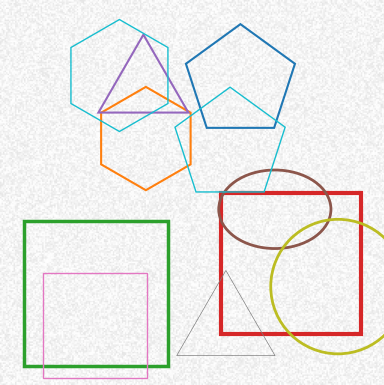[{"shape": "pentagon", "thickness": 1.5, "radius": 0.74, "center": [0.625, 0.788]}, {"shape": "hexagon", "thickness": 1.5, "radius": 0.67, "center": [0.379, 0.64]}, {"shape": "square", "thickness": 2.5, "radius": 0.94, "center": [0.249, 0.238]}, {"shape": "square", "thickness": 3, "radius": 0.91, "center": [0.755, 0.315]}, {"shape": "triangle", "thickness": 1.5, "radius": 0.67, "center": [0.372, 0.775]}, {"shape": "oval", "thickness": 2, "radius": 0.73, "center": [0.714, 0.456]}, {"shape": "square", "thickness": 1, "radius": 0.68, "center": [0.246, 0.155]}, {"shape": "triangle", "thickness": 0.5, "radius": 0.74, "center": [0.587, 0.15]}, {"shape": "circle", "thickness": 2, "radius": 0.87, "center": [0.878, 0.256]}, {"shape": "hexagon", "thickness": 1, "radius": 0.73, "center": [0.31, 0.804]}, {"shape": "pentagon", "thickness": 1, "radius": 0.75, "center": [0.598, 0.623]}]